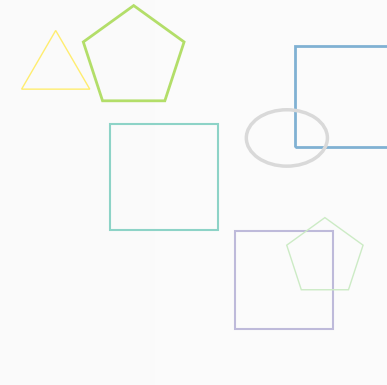[{"shape": "square", "thickness": 1.5, "radius": 0.69, "center": [0.423, 0.54]}, {"shape": "square", "thickness": 1.5, "radius": 0.64, "center": [0.733, 0.273]}, {"shape": "square", "thickness": 2, "radius": 0.65, "center": [0.89, 0.75]}, {"shape": "pentagon", "thickness": 2, "radius": 0.68, "center": [0.345, 0.849]}, {"shape": "oval", "thickness": 2.5, "radius": 0.52, "center": [0.74, 0.642]}, {"shape": "pentagon", "thickness": 1, "radius": 0.52, "center": [0.838, 0.331]}, {"shape": "triangle", "thickness": 1, "radius": 0.51, "center": [0.144, 0.819]}]